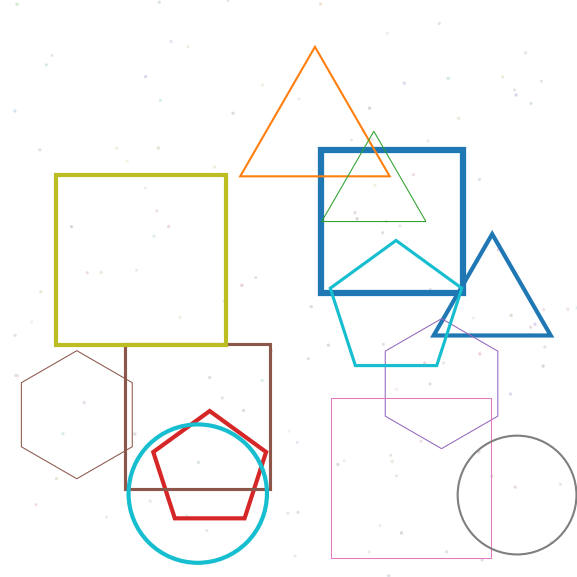[{"shape": "square", "thickness": 3, "radius": 0.62, "center": [0.679, 0.616]}, {"shape": "triangle", "thickness": 2, "radius": 0.59, "center": [0.852, 0.477]}, {"shape": "triangle", "thickness": 1, "radius": 0.75, "center": [0.545, 0.769]}, {"shape": "triangle", "thickness": 0.5, "radius": 0.52, "center": [0.647, 0.668]}, {"shape": "pentagon", "thickness": 2, "radius": 0.51, "center": [0.363, 0.185]}, {"shape": "hexagon", "thickness": 0.5, "radius": 0.56, "center": [0.765, 0.335]}, {"shape": "square", "thickness": 1.5, "radius": 0.63, "center": [0.342, 0.278]}, {"shape": "hexagon", "thickness": 0.5, "radius": 0.55, "center": [0.133, 0.281]}, {"shape": "square", "thickness": 0.5, "radius": 0.69, "center": [0.712, 0.172]}, {"shape": "circle", "thickness": 1, "radius": 0.51, "center": [0.895, 0.142]}, {"shape": "square", "thickness": 2, "radius": 0.74, "center": [0.245, 0.549]}, {"shape": "circle", "thickness": 2, "radius": 0.6, "center": [0.342, 0.144]}, {"shape": "pentagon", "thickness": 1.5, "radius": 0.6, "center": [0.686, 0.463]}]